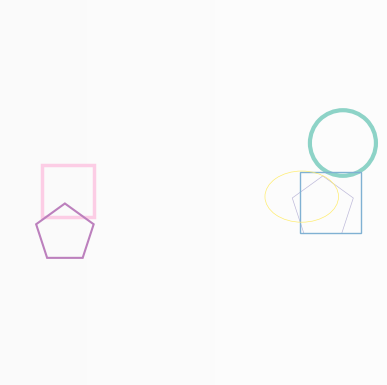[{"shape": "circle", "thickness": 3, "radius": 0.43, "center": [0.885, 0.629]}, {"shape": "pentagon", "thickness": 0.5, "radius": 0.41, "center": [0.833, 0.46]}, {"shape": "square", "thickness": 1, "radius": 0.4, "center": [0.853, 0.473]}, {"shape": "square", "thickness": 2.5, "radius": 0.33, "center": [0.175, 0.504]}, {"shape": "pentagon", "thickness": 1.5, "radius": 0.39, "center": [0.167, 0.393]}, {"shape": "oval", "thickness": 0.5, "radius": 0.47, "center": [0.779, 0.489]}]